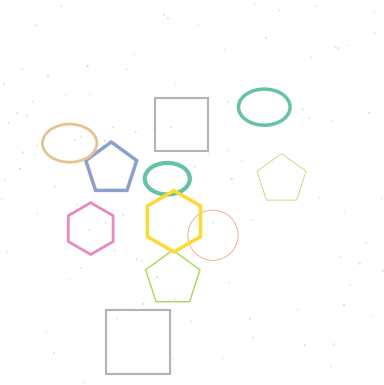[{"shape": "oval", "thickness": 2.5, "radius": 0.34, "center": [0.687, 0.722]}, {"shape": "oval", "thickness": 3, "radius": 0.29, "center": [0.435, 0.536]}, {"shape": "circle", "thickness": 0.5, "radius": 0.33, "center": [0.553, 0.389]}, {"shape": "pentagon", "thickness": 2.5, "radius": 0.35, "center": [0.289, 0.562]}, {"shape": "hexagon", "thickness": 2, "radius": 0.34, "center": [0.236, 0.406]}, {"shape": "pentagon", "thickness": 1, "radius": 0.37, "center": [0.449, 0.276]}, {"shape": "pentagon", "thickness": 0.5, "radius": 0.33, "center": [0.731, 0.534]}, {"shape": "hexagon", "thickness": 2.5, "radius": 0.4, "center": [0.452, 0.425]}, {"shape": "oval", "thickness": 2, "radius": 0.35, "center": [0.181, 0.628]}, {"shape": "square", "thickness": 1.5, "radius": 0.34, "center": [0.472, 0.677]}, {"shape": "square", "thickness": 1.5, "radius": 0.42, "center": [0.359, 0.111]}]